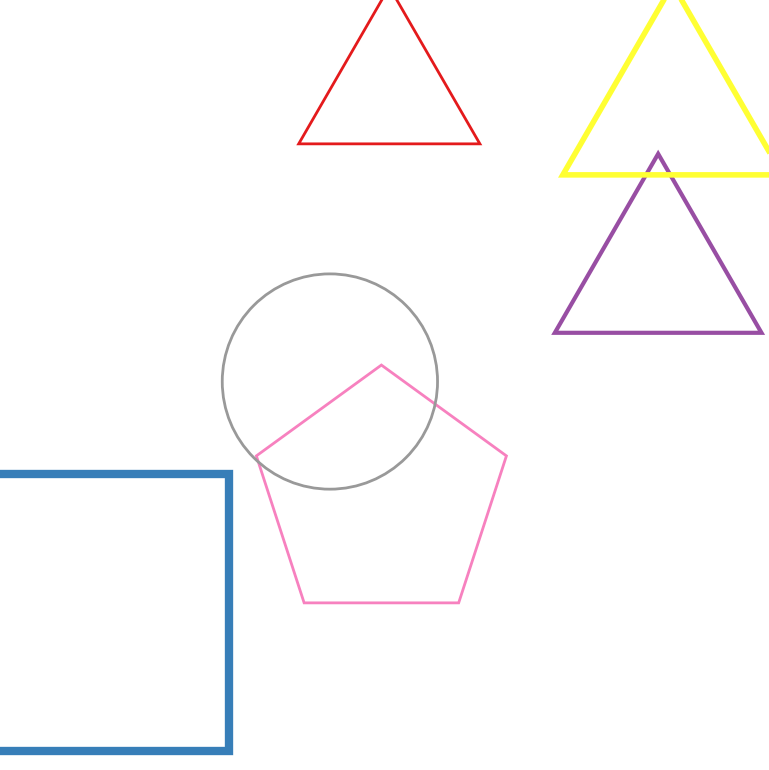[{"shape": "triangle", "thickness": 1, "radius": 0.68, "center": [0.506, 0.881]}, {"shape": "square", "thickness": 3, "radius": 0.9, "center": [0.118, 0.205]}, {"shape": "triangle", "thickness": 1.5, "radius": 0.77, "center": [0.855, 0.645]}, {"shape": "triangle", "thickness": 2, "radius": 0.82, "center": [0.874, 0.855]}, {"shape": "pentagon", "thickness": 1, "radius": 0.85, "center": [0.495, 0.355]}, {"shape": "circle", "thickness": 1, "radius": 0.7, "center": [0.428, 0.505]}]